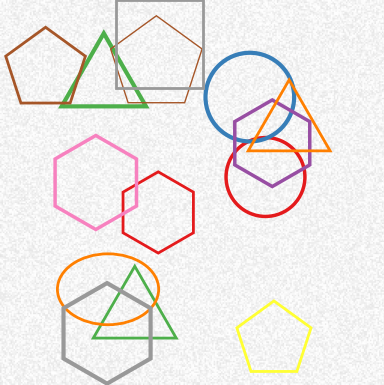[{"shape": "hexagon", "thickness": 2, "radius": 0.53, "center": [0.411, 0.448]}, {"shape": "circle", "thickness": 2.5, "radius": 0.51, "center": [0.69, 0.54]}, {"shape": "circle", "thickness": 3, "radius": 0.58, "center": [0.649, 0.748]}, {"shape": "triangle", "thickness": 2, "radius": 0.62, "center": [0.35, 0.184]}, {"shape": "triangle", "thickness": 3, "radius": 0.63, "center": [0.27, 0.787]}, {"shape": "hexagon", "thickness": 2.5, "radius": 0.56, "center": [0.707, 0.628]}, {"shape": "triangle", "thickness": 2, "radius": 0.61, "center": [0.751, 0.67]}, {"shape": "oval", "thickness": 2, "radius": 0.66, "center": [0.281, 0.249]}, {"shape": "pentagon", "thickness": 2, "radius": 0.51, "center": [0.712, 0.117]}, {"shape": "pentagon", "thickness": 1, "radius": 0.62, "center": [0.406, 0.834]}, {"shape": "pentagon", "thickness": 2, "radius": 0.54, "center": [0.118, 0.82]}, {"shape": "hexagon", "thickness": 2.5, "radius": 0.61, "center": [0.249, 0.526]}, {"shape": "square", "thickness": 2, "radius": 0.57, "center": [0.413, 0.885]}, {"shape": "hexagon", "thickness": 3, "radius": 0.65, "center": [0.278, 0.134]}]